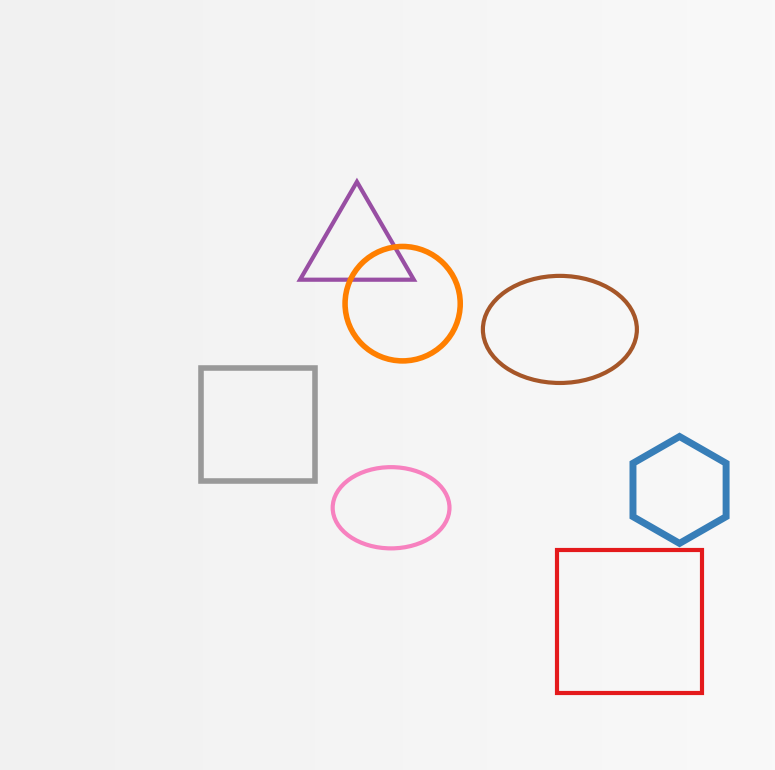[{"shape": "square", "thickness": 1.5, "radius": 0.47, "center": [0.812, 0.193]}, {"shape": "hexagon", "thickness": 2.5, "radius": 0.35, "center": [0.877, 0.364]}, {"shape": "triangle", "thickness": 1.5, "radius": 0.42, "center": [0.461, 0.679]}, {"shape": "circle", "thickness": 2, "radius": 0.37, "center": [0.52, 0.606]}, {"shape": "oval", "thickness": 1.5, "radius": 0.5, "center": [0.722, 0.572]}, {"shape": "oval", "thickness": 1.5, "radius": 0.38, "center": [0.505, 0.341]}, {"shape": "square", "thickness": 2, "radius": 0.37, "center": [0.332, 0.449]}]